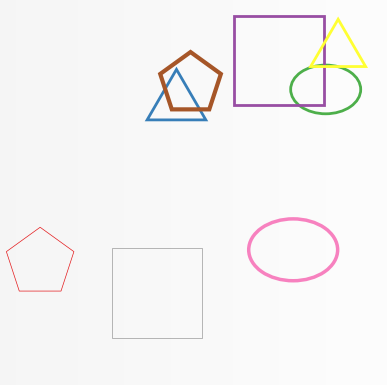[{"shape": "pentagon", "thickness": 0.5, "radius": 0.46, "center": [0.104, 0.318]}, {"shape": "triangle", "thickness": 2, "radius": 0.44, "center": [0.455, 0.732]}, {"shape": "oval", "thickness": 2, "radius": 0.45, "center": [0.84, 0.768]}, {"shape": "square", "thickness": 2, "radius": 0.58, "center": [0.72, 0.843]}, {"shape": "triangle", "thickness": 2, "radius": 0.41, "center": [0.873, 0.868]}, {"shape": "pentagon", "thickness": 3, "radius": 0.41, "center": [0.492, 0.783]}, {"shape": "oval", "thickness": 2.5, "radius": 0.57, "center": [0.757, 0.351]}, {"shape": "square", "thickness": 0.5, "radius": 0.58, "center": [0.406, 0.239]}]